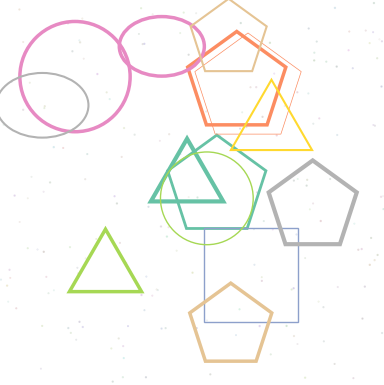[{"shape": "pentagon", "thickness": 2, "radius": 0.67, "center": [0.563, 0.515]}, {"shape": "triangle", "thickness": 3, "radius": 0.54, "center": [0.486, 0.531]}, {"shape": "pentagon", "thickness": 0.5, "radius": 0.73, "center": [0.644, 0.769]}, {"shape": "pentagon", "thickness": 2.5, "radius": 0.67, "center": [0.615, 0.784]}, {"shape": "square", "thickness": 1, "radius": 0.61, "center": [0.651, 0.286]}, {"shape": "oval", "thickness": 2.5, "radius": 0.55, "center": [0.42, 0.88]}, {"shape": "circle", "thickness": 2.5, "radius": 0.72, "center": [0.195, 0.801]}, {"shape": "circle", "thickness": 1, "radius": 0.6, "center": [0.537, 0.485]}, {"shape": "triangle", "thickness": 2.5, "radius": 0.54, "center": [0.274, 0.297]}, {"shape": "triangle", "thickness": 1.5, "radius": 0.61, "center": [0.705, 0.671]}, {"shape": "pentagon", "thickness": 2.5, "radius": 0.56, "center": [0.599, 0.153]}, {"shape": "pentagon", "thickness": 1.5, "radius": 0.52, "center": [0.594, 0.899]}, {"shape": "pentagon", "thickness": 3, "radius": 0.6, "center": [0.812, 0.463]}, {"shape": "oval", "thickness": 1.5, "radius": 0.6, "center": [0.11, 0.727]}]